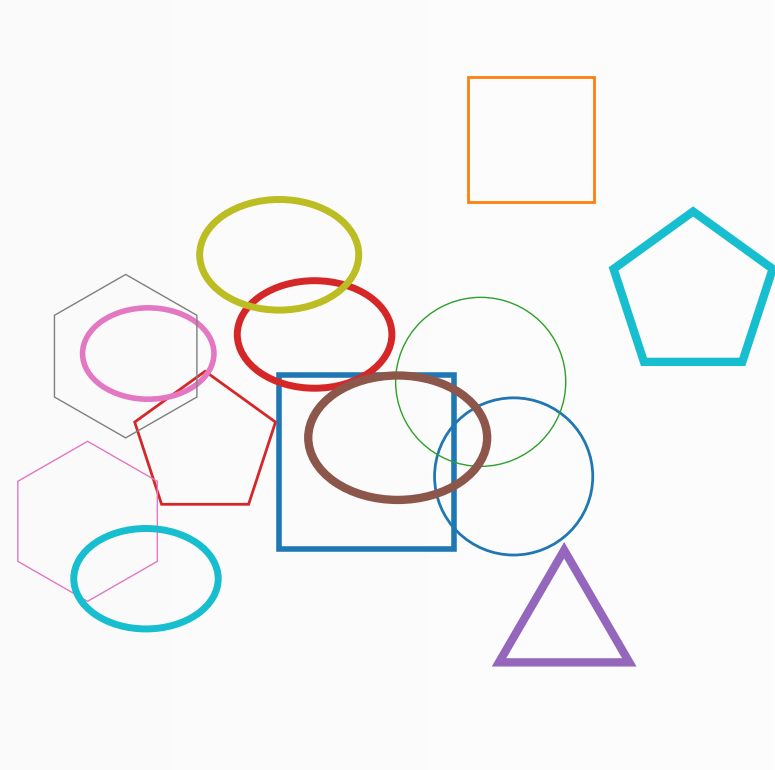[{"shape": "circle", "thickness": 1, "radius": 0.51, "center": [0.663, 0.381]}, {"shape": "square", "thickness": 2, "radius": 0.57, "center": [0.473, 0.4]}, {"shape": "square", "thickness": 1, "radius": 0.41, "center": [0.685, 0.819]}, {"shape": "circle", "thickness": 0.5, "radius": 0.55, "center": [0.62, 0.504]}, {"shape": "oval", "thickness": 2.5, "radius": 0.5, "center": [0.406, 0.566]}, {"shape": "pentagon", "thickness": 1, "radius": 0.48, "center": [0.265, 0.422]}, {"shape": "triangle", "thickness": 3, "radius": 0.49, "center": [0.728, 0.188]}, {"shape": "oval", "thickness": 3, "radius": 0.58, "center": [0.513, 0.432]}, {"shape": "oval", "thickness": 2, "radius": 0.42, "center": [0.191, 0.541]}, {"shape": "hexagon", "thickness": 0.5, "radius": 0.52, "center": [0.113, 0.323]}, {"shape": "hexagon", "thickness": 0.5, "radius": 0.53, "center": [0.162, 0.537]}, {"shape": "oval", "thickness": 2.5, "radius": 0.51, "center": [0.36, 0.669]}, {"shape": "oval", "thickness": 2.5, "radius": 0.47, "center": [0.188, 0.248]}, {"shape": "pentagon", "thickness": 3, "radius": 0.54, "center": [0.894, 0.617]}]